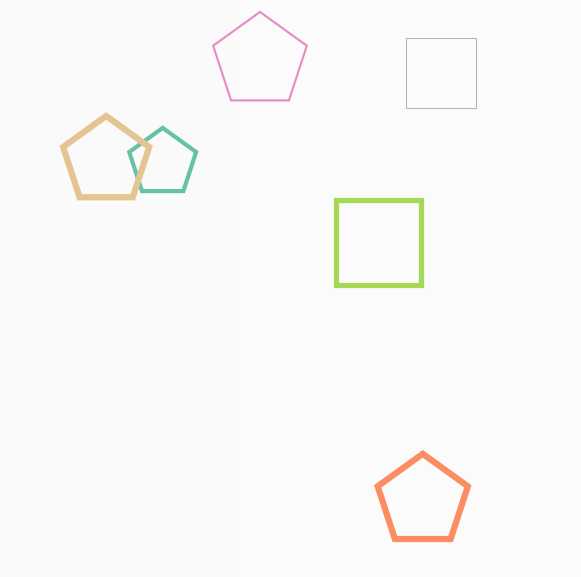[{"shape": "pentagon", "thickness": 2, "radius": 0.3, "center": [0.28, 0.717]}, {"shape": "pentagon", "thickness": 3, "radius": 0.41, "center": [0.727, 0.132]}, {"shape": "pentagon", "thickness": 1, "radius": 0.42, "center": [0.447, 0.894]}, {"shape": "square", "thickness": 2.5, "radius": 0.37, "center": [0.651, 0.579]}, {"shape": "pentagon", "thickness": 3, "radius": 0.39, "center": [0.183, 0.721]}, {"shape": "square", "thickness": 0.5, "radius": 0.3, "center": [0.758, 0.873]}]